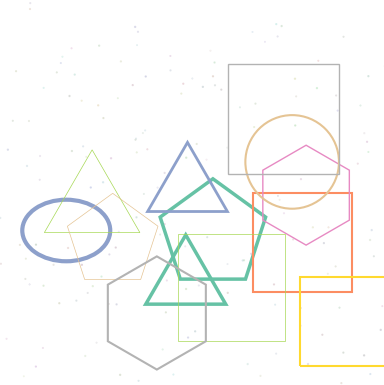[{"shape": "triangle", "thickness": 2.5, "radius": 0.6, "center": [0.482, 0.27]}, {"shape": "pentagon", "thickness": 2.5, "radius": 0.72, "center": [0.553, 0.392]}, {"shape": "square", "thickness": 1.5, "radius": 0.64, "center": [0.786, 0.371]}, {"shape": "oval", "thickness": 3, "radius": 0.57, "center": [0.172, 0.401]}, {"shape": "triangle", "thickness": 2, "radius": 0.6, "center": [0.487, 0.51]}, {"shape": "hexagon", "thickness": 1, "radius": 0.65, "center": [0.795, 0.493]}, {"shape": "triangle", "thickness": 0.5, "radius": 0.72, "center": [0.239, 0.468]}, {"shape": "square", "thickness": 0.5, "radius": 0.69, "center": [0.601, 0.253]}, {"shape": "square", "thickness": 1.5, "radius": 0.58, "center": [0.894, 0.164]}, {"shape": "pentagon", "thickness": 0.5, "radius": 0.62, "center": [0.293, 0.374]}, {"shape": "circle", "thickness": 1.5, "radius": 0.61, "center": [0.759, 0.579]}, {"shape": "square", "thickness": 1, "radius": 0.72, "center": [0.737, 0.691]}, {"shape": "hexagon", "thickness": 1.5, "radius": 0.73, "center": [0.407, 0.187]}]